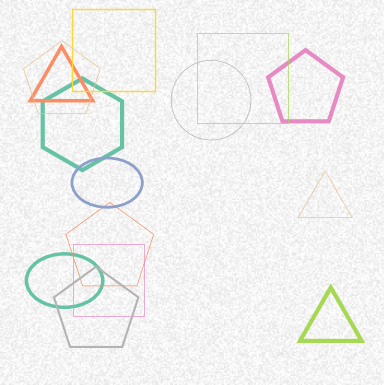[{"shape": "oval", "thickness": 2.5, "radius": 0.5, "center": [0.168, 0.271]}, {"shape": "hexagon", "thickness": 3, "radius": 0.6, "center": [0.214, 0.677]}, {"shape": "triangle", "thickness": 2.5, "radius": 0.47, "center": [0.16, 0.785]}, {"shape": "pentagon", "thickness": 0.5, "radius": 0.6, "center": [0.285, 0.354]}, {"shape": "oval", "thickness": 2, "radius": 0.46, "center": [0.278, 0.526]}, {"shape": "square", "thickness": 0.5, "radius": 0.46, "center": [0.282, 0.273]}, {"shape": "pentagon", "thickness": 3, "radius": 0.51, "center": [0.794, 0.768]}, {"shape": "triangle", "thickness": 3, "radius": 0.46, "center": [0.859, 0.161]}, {"shape": "square", "thickness": 0.5, "radius": 0.59, "center": [0.63, 0.798]}, {"shape": "square", "thickness": 1, "radius": 0.54, "center": [0.295, 0.87]}, {"shape": "triangle", "thickness": 0.5, "radius": 0.4, "center": [0.845, 0.475]}, {"shape": "pentagon", "thickness": 0.5, "radius": 0.52, "center": [0.161, 0.789]}, {"shape": "pentagon", "thickness": 1.5, "radius": 0.58, "center": [0.25, 0.192]}, {"shape": "circle", "thickness": 0.5, "radius": 0.52, "center": [0.548, 0.74]}]